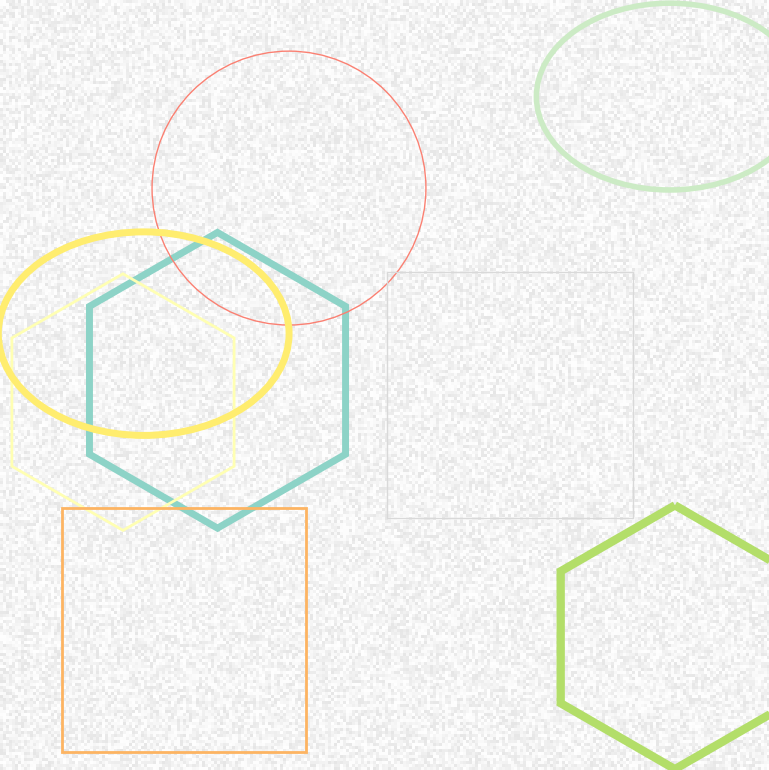[{"shape": "hexagon", "thickness": 2.5, "radius": 0.96, "center": [0.282, 0.506]}, {"shape": "hexagon", "thickness": 1, "radius": 0.83, "center": [0.16, 0.478]}, {"shape": "circle", "thickness": 0.5, "radius": 0.89, "center": [0.375, 0.756]}, {"shape": "square", "thickness": 1, "radius": 0.79, "center": [0.239, 0.181]}, {"shape": "hexagon", "thickness": 3, "radius": 0.86, "center": [0.877, 0.172]}, {"shape": "square", "thickness": 0.5, "radius": 0.8, "center": [0.663, 0.487]}, {"shape": "oval", "thickness": 2, "radius": 0.87, "center": [0.87, 0.875]}, {"shape": "oval", "thickness": 2.5, "radius": 0.94, "center": [0.187, 0.567]}]